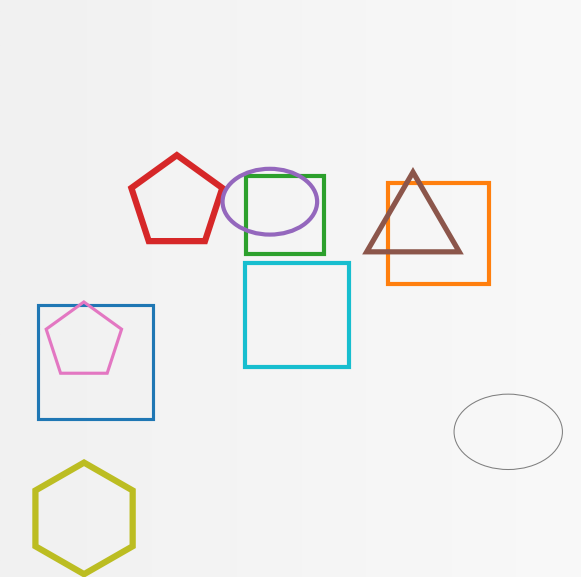[{"shape": "square", "thickness": 1.5, "radius": 0.49, "center": [0.164, 0.373]}, {"shape": "square", "thickness": 2, "radius": 0.44, "center": [0.754, 0.594]}, {"shape": "square", "thickness": 2, "radius": 0.33, "center": [0.49, 0.627]}, {"shape": "pentagon", "thickness": 3, "radius": 0.41, "center": [0.304, 0.648]}, {"shape": "oval", "thickness": 2, "radius": 0.41, "center": [0.464, 0.65]}, {"shape": "triangle", "thickness": 2.5, "radius": 0.46, "center": [0.711, 0.609]}, {"shape": "pentagon", "thickness": 1.5, "radius": 0.34, "center": [0.144, 0.408]}, {"shape": "oval", "thickness": 0.5, "radius": 0.47, "center": [0.874, 0.251]}, {"shape": "hexagon", "thickness": 3, "radius": 0.48, "center": [0.145, 0.102]}, {"shape": "square", "thickness": 2, "radius": 0.45, "center": [0.511, 0.453]}]